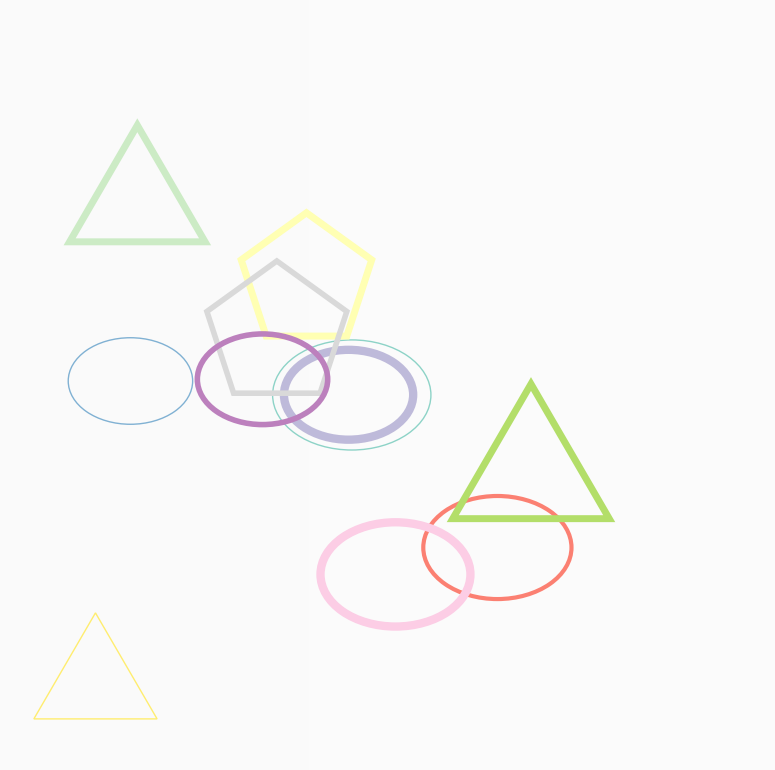[{"shape": "oval", "thickness": 0.5, "radius": 0.51, "center": [0.454, 0.487]}, {"shape": "pentagon", "thickness": 2.5, "radius": 0.44, "center": [0.395, 0.635]}, {"shape": "oval", "thickness": 3, "radius": 0.42, "center": [0.45, 0.487]}, {"shape": "oval", "thickness": 1.5, "radius": 0.48, "center": [0.642, 0.289]}, {"shape": "oval", "thickness": 0.5, "radius": 0.4, "center": [0.168, 0.505]}, {"shape": "triangle", "thickness": 2.5, "radius": 0.58, "center": [0.685, 0.385]}, {"shape": "oval", "thickness": 3, "radius": 0.48, "center": [0.51, 0.254]}, {"shape": "pentagon", "thickness": 2, "radius": 0.47, "center": [0.357, 0.566]}, {"shape": "oval", "thickness": 2, "radius": 0.42, "center": [0.339, 0.507]}, {"shape": "triangle", "thickness": 2.5, "radius": 0.5, "center": [0.177, 0.736]}, {"shape": "triangle", "thickness": 0.5, "radius": 0.46, "center": [0.123, 0.112]}]